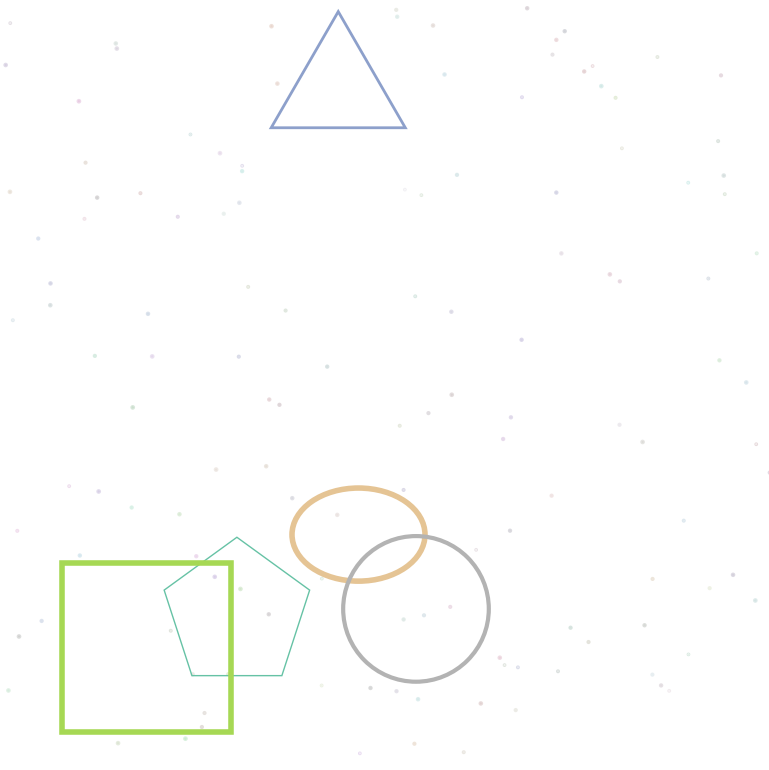[{"shape": "pentagon", "thickness": 0.5, "radius": 0.5, "center": [0.308, 0.203]}, {"shape": "triangle", "thickness": 1, "radius": 0.5, "center": [0.439, 0.884]}, {"shape": "square", "thickness": 2, "radius": 0.55, "center": [0.19, 0.159]}, {"shape": "oval", "thickness": 2, "radius": 0.43, "center": [0.466, 0.306]}, {"shape": "circle", "thickness": 1.5, "radius": 0.47, "center": [0.54, 0.209]}]